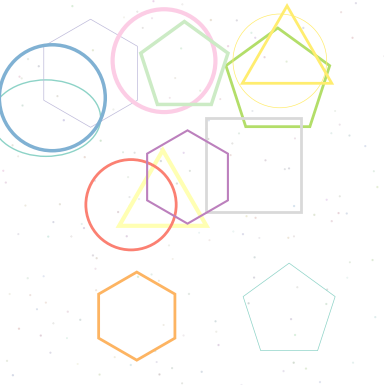[{"shape": "oval", "thickness": 1, "radius": 0.71, "center": [0.119, 0.693]}, {"shape": "pentagon", "thickness": 0.5, "radius": 0.63, "center": [0.751, 0.191]}, {"shape": "triangle", "thickness": 3, "radius": 0.65, "center": [0.423, 0.479]}, {"shape": "hexagon", "thickness": 0.5, "radius": 0.7, "center": [0.235, 0.81]}, {"shape": "circle", "thickness": 2, "radius": 0.59, "center": [0.34, 0.468]}, {"shape": "circle", "thickness": 2.5, "radius": 0.69, "center": [0.136, 0.746]}, {"shape": "hexagon", "thickness": 2, "radius": 0.57, "center": [0.355, 0.179]}, {"shape": "pentagon", "thickness": 2, "radius": 0.71, "center": [0.722, 0.786]}, {"shape": "circle", "thickness": 3, "radius": 0.67, "center": [0.426, 0.842]}, {"shape": "square", "thickness": 2, "radius": 0.61, "center": [0.658, 0.572]}, {"shape": "hexagon", "thickness": 1.5, "radius": 0.61, "center": [0.487, 0.54]}, {"shape": "pentagon", "thickness": 2.5, "radius": 0.6, "center": [0.479, 0.825]}, {"shape": "circle", "thickness": 0.5, "radius": 0.61, "center": [0.727, 0.842]}, {"shape": "triangle", "thickness": 2, "radius": 0.67, "center": [0.746, 0.851]}]